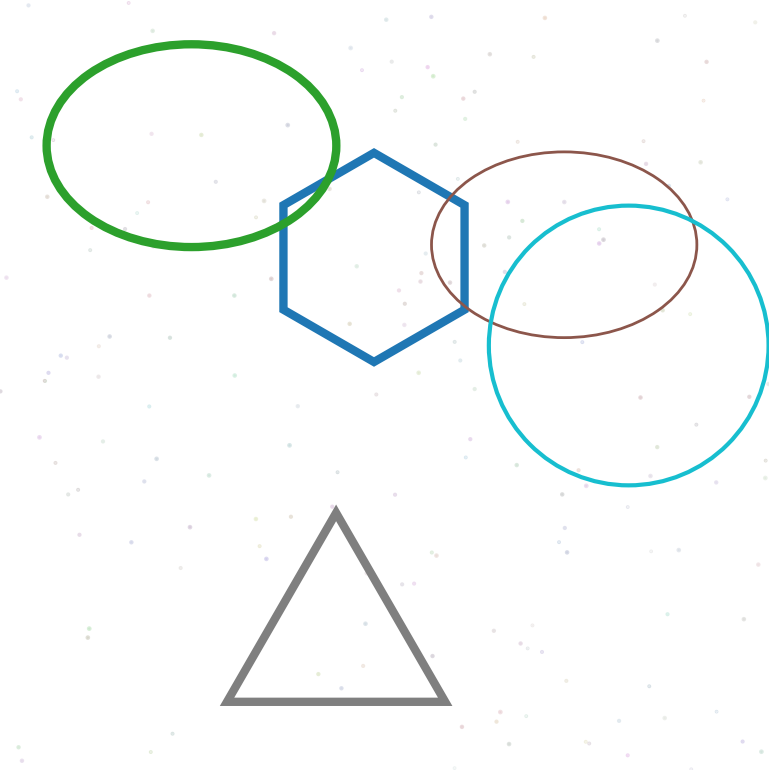[{"shape": "hexagon", "thickness": 3, "radius": 0.68, "center": [0.486, 0.666]}, {"shape": "oval", "thickness": 3, "radius": 0.94, "center": [0.249, 0.811]}, {"shape": "oval", "thickness": 1, "radius": 0.86, "center": [0.733, 0.682]}, {"shape": "triangle", "thickness": 3, "radius": 0.82, "center": [0.437, 0.17]}, {"shape": "circle", "thickness": 1.5, "radius": 0.91, "center": [0.817, 0.551]}]